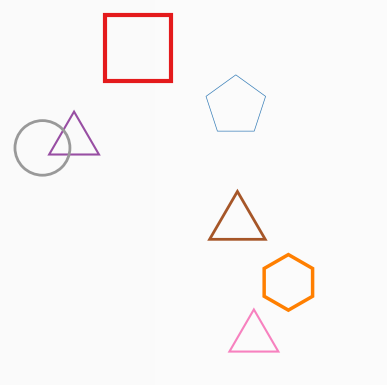[{"shape": "square", "thickness": 3, "radius": 0.43, "center": [0.357, 0.875]}, {"shape": "pentagon", "thickness": 0.5, "radius": 0.4, "center": [0.609, 0.725]}, {"shape": "triangle", "thickness": 1.5, "radius": 0.37, "center": [0.191, 0.636]}, {"shape": "hexagon", "thickness": 2.5, "radius": 0.36, "center": [0.744, 0.267]}, {"shape": "triangle", "thickness": 2, "radius": 0.41, "center": [0.613, 0.42]}, {"shape": "triangle", "thickness": 1.5, "radius": 0.36, "center": [0.655, 0.123]}, {"shape": "circle", "thickness": 2, "radius": 0.35, "center": [0.11, 0.616]}]